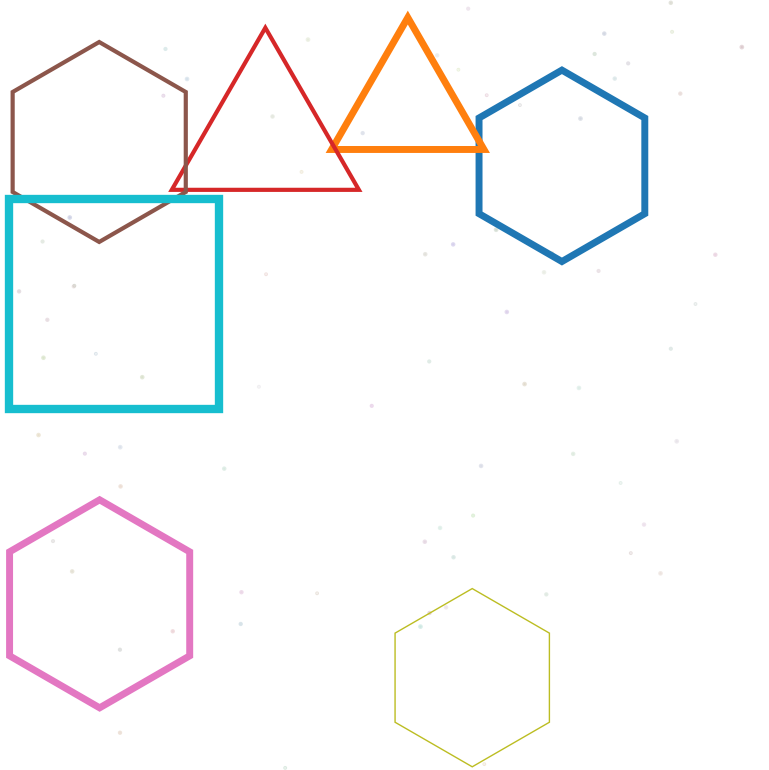[{"shape": "hexagon", "thickness": 2.5, "radius": 0.62, "center": [0.73, 0.785]}, {"shape": "triangle", "thickness": 2.5, "radius": 0.57, "center": [0.53, 0.863]}, {"shape": "triangle", "thickness": 1.5, "radius": 0.7, "center": [0.345, 0.824]}, {"shape": "hexagon", "thickness": 1.5, "radius": 0.65, "center": [0.129, 0.816]}, {"shape": "hexagon", "thickness": 2.5, "radius": 0.68, "center": [0.129, 0.216]}, {"shape": "hexagon", "thickness": 0.5, "radius": 0.58, "center": [0.613, 0.12]}, {"shape": "square", "thickness": 3, "radius": 0.68, "center": [0.148, 0.605]}]